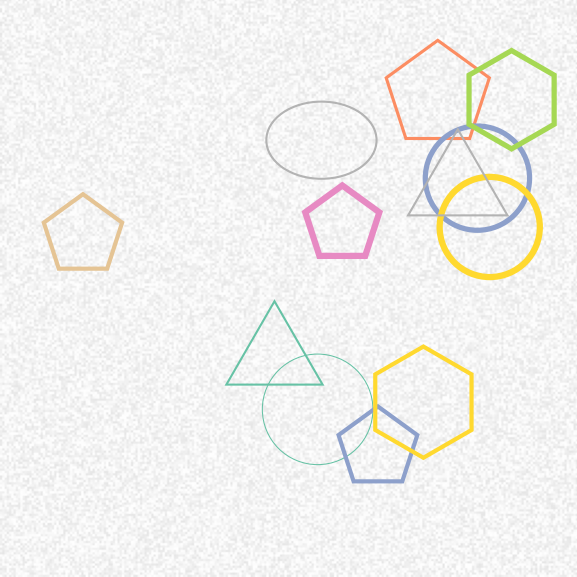[{"shape": "circle", "thickness": 0.5, "radius": 0.48, "center": [0.55, 0.29]}, {"shape": "triangle", "thickness": 1, "radius": 0.48, "center": [0.475, 0.381]}, {"shape": "pentagon", "thickness": 1.5, "radius": 0.47, "center": [0.758, 0.835]}, {"shape": "circle", "thickness": 2.5, "radius": 0.45, "center": [0.827, 0.691]}, {"shape": "pentagon", "thickness": 2, "radius": 0.36, "center": [0.654, 0.224]}, {"shape": "pentagon", "thickness": 3, "radius": 0.34, "center": [0.593, 0.611]}, {"shape": "hexagon", "thickness": 2.5, "radius": 0.43, "center": [0.886, 0.826]}, {"shape": "hexagon", "thickness": 2, "radius": 0.48, "center": [0.733, 0.303]}, {"shape": "circle", "thickness": 3, "radius": 0.43, "center": [0.848, 0.606]}, {"shape": "pentagon", "thickness": 2, "radius": 0.36, "center": [0.144, 0.592]}, {"shape": "oval", "thickness": 1, "radius": 0.48, "center": [0.557, 0.756]}, {"shape": "triangle", "thickness": 1, "radius": 0.5, "center": [0.793, 0.676]}]